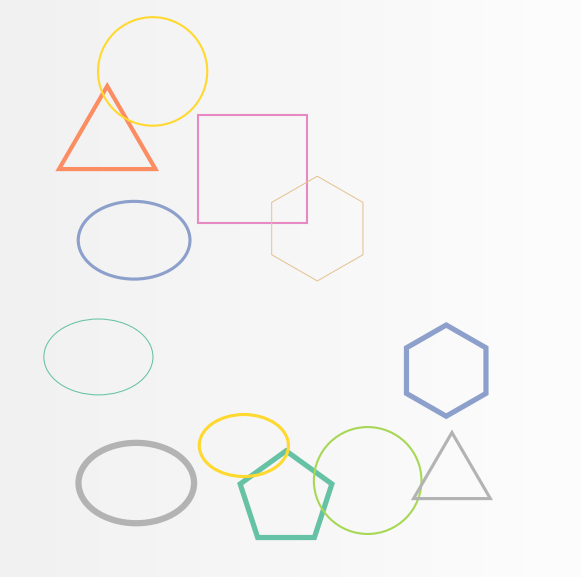[{"shape": "pentagon", "thickness": 2.5, "radius": 0.41, "center": [0.492, 0.135]}, {"shape": "oval", "thickness": 0.5, "radius": 0.47, "center": [0.169, 0.381]}, {"shape": "triangle", "thickness": 2, "radius": 0.48, "center": [0.184, 0.754]}, {"shape": "oval", "thickness": 1.5, "radius": 0.48, "center": [0.231, 0.583]}, {"shape": "hexagon", "thickness": 2.5, "radius": 0.39, "center": [0.768, 0.357]}, {"shape": "square", "thickness": 1, "radius": 0.47, "center": [0.435, 0.707]}, {"shape": "circle", "thickness": 1, "radius": 0.46, "center": [0.633, 0.167]}, {"shape": "oval", "thickness": 1.5, "radius": 0.38, "center": [0.42, 0.228]}, {"shape": "circle", "thickness": 1, "radius": 0.47, "center": [0.263, 0.875]}, {"shape": "hexagon", "thickness": 0.5, "radius": 0.45, "center": [0.546, 0.603]}, {"shape": "oval", "thickness": 3, "radius": 0.5, "center": [0.234, 0.163]}, {"shape": "triangle", "thickness": 1.5, "radius": 0.38, "center": [0.778, 0.174]}]